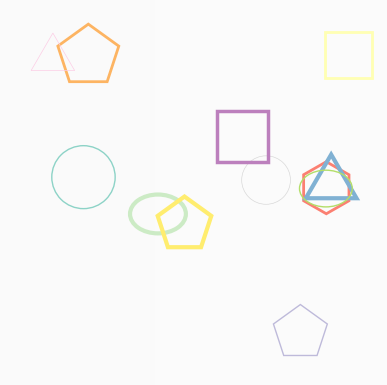[{"shape": "circle", "thickness": 1, "radius": 0.41, "center": [0.215, 0.54]}, {"shape": "square", "thickness": 2, "radius": 0.3, "center": [0.899, 0.857]}, {"shape": "pentagon", "thickness": 1, "radius": 0.37, "center": [0.775, 0.136]}, {"shape": "hexagon", "thickness": 2, "radius": 0.34, "center": [0.842, 0.512]}, {"shape": "triangle", "thickness": 3, "radius": 0.38, "center": [0.855, 0.523]}, {"shape": "pentagon", "thickness": 2, "radius": 0.41, "center": [0.228, 0.855]}, {"shape": "oval", "thickness": 1, "radius": 0.34, "center": [0.841, 0.51]}, {"shape": "triangle", "thickness": 0.5, "radius": 0.32, "center": [0.136, 0.849]}, {"shape": "circle", "thickness": 0.5, "radius": 0.31, "center": [0.687, 0.532]}, {"shape": "square", "thickness": 2.5, "radius": 0.33, "center": [0.626, 0.646]}, {"shape": "oval", "thickness": 3, "radius": 0.36, "center": [0.408, 0.444]}, {"shape": "pentagon", "thickness": 3, "radius": 0.36, "center": [0.476, 0.417]}]